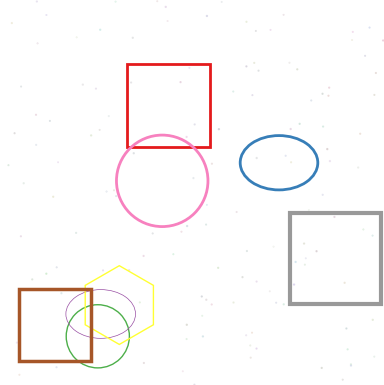[{"shape": "square", "thickness": 2, "radius": 0.54, "center": [0.439, 0.726]}, {"shape": "oval", "thickness": 2, "radius": 0.5, "center": [0.725, 0.577]}, {"shape": "circle", "thickness": 1, "radius": 0.41, "center": [0.254, 0.126]}, {"shape": "oval", "thickness": 0.5, "radius": 0.45, "center": [0.262, 0.184]}, {"shape": "hexagon", "thickness": 1, "radius": 0.51, "center": [0.31, 0.208]}, {"shape": "square", "thickness": 2.5, "radius": 0.47, "center": [0.143, 0.155]}, {"shape": "circle", "thickness": 2, "radius": 0.59, "center": [0.421, 0.53]}, {"shape": "square", "thickness": 3, "radius": 0.59, "center": [0.872, 0.329]}]